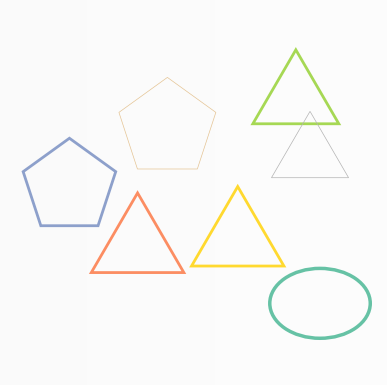[{"shape": "oval", "thickness": 2.5, "radius": 0.65, "center": [0.826, 0.212]}, {"shape": "triangle", "thickness": 2, "radius": 0.69, "center": [0.355, 0.361]}, {"shape": "pentagon", "thickness": 2, "radius": 0.63, "center": [0.179, 0.515]}, {"shape": "triangle", "thickness": 2, "radius": 0.64, "center": [0.763, 0.743]}, {"shape": "triangle", "thickness": 2, "radius": 0.69, "center": [0.613, 0.378]}, {"shape": "pentagon", "thickness": 0.5, "radius": 0.66, "center": [0.432, 0.667]}, {"shape": "triangle", "thickness": 0.5, "radius": 0.57, "center": [0.8, 0.596]}]